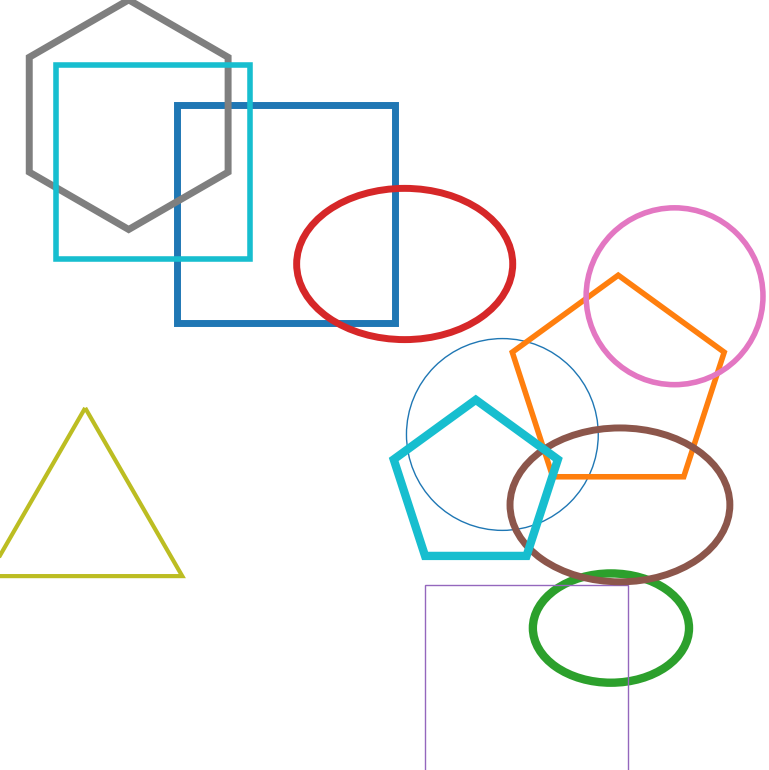[{"shape": "square", "thickness": 2.5, "radius": 0.71, "center": [0.371, 0.722]}, {"shape": "circle", "thickness": 0.5, "radius": 0.62, "center": [0.652, 0.436]}, {"shape": "pentagon", "thickness": 2, "radius": 0.72, "center": [0.803, 0.498]}, {"shape": "oval", "thickness": 3, "radius": 0.51, "center": [0.793, 0.184]}, {"shape": "oval", "thickness": 2.5, "radius": 0.7, "center": [0.526, 0.657]}, {"shape": "square", "thickness": 0.5, "radius": 0.66, "center": [0.684, 0.109]}, {"shape": "oval", "thickness": 2.5, "radius": 0.71, "center": [0.805, 0.344]}, {"shape": "circle", "thickness": 2, "radius": 0.57, "center": [0.876, 0.615]}, {"shape": "hexagon", "thickness": 2.5, "radius": 0.75, "center": [0.167, 0.851]}, {"shape": "triangle", "thickness": 1.5, "radius": 0.73, "center": [0.111, 0.325]}, {"shape": "square", "thickness": 2, "radius": 0.63, "center": [0.198, 0.79]}, {"shape": "pentagon", "thickness": 3, "radius": 0.56, "center": [0.618, 0.369]}]